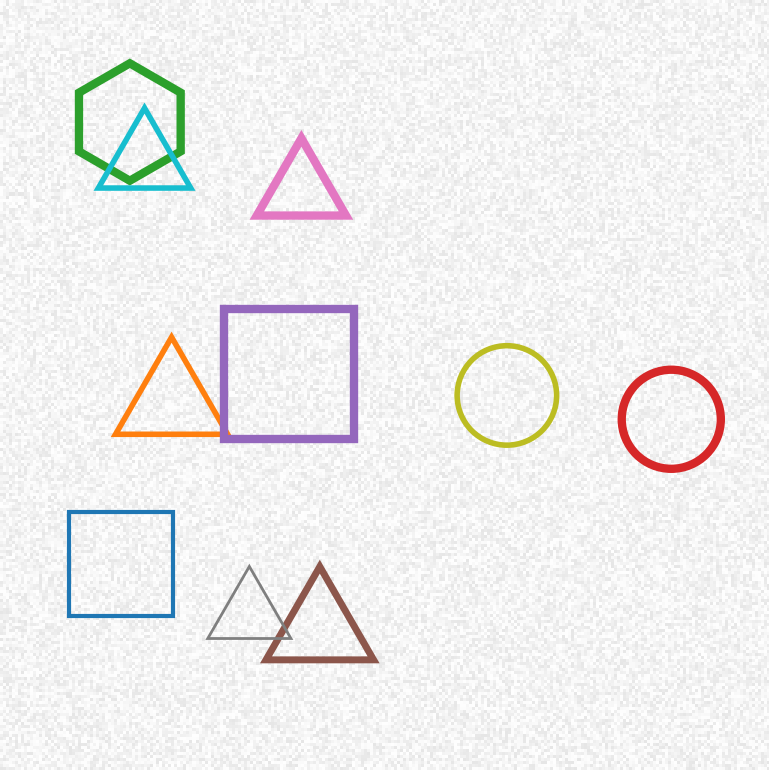[{"shape": "square", "thickness": 1.5, "radius": 0.34, "center": [0.157, 0.267]}, {"shape": "triangle", "thickness": 2, "radius": 0.42, "center": [0.223, 0.478]}, {"shape": "hexagon", "thickness": 3, "radius": 0.38, "center": [0.169, 0.842]}, {"shape": "circle", "thickness": 3, "radius": 0.32, "center": [0.872, 0.456]}, {"shape": "square", "thickness": 3, "radius": 0.42, "center": [0.375, 0.515]}, {"shape": "triangle", "thickness": 2.5, "radius": 0.4, "center": [0.415, 0.183]}, {"shape": "triangle", "thickness": 3, "radius": 0.33, "center": [0.391, 0.754]}, {"shape": "triangle", "thickness": 1, "radius": 0.31, "center": [0.324, 0.202]}, {"shape": "circle", "thickness": 2, "radius": 0.32, "center": [0.658, 0.486]}, {"shape": "triangle", "thickness": 2, "radius": 0.35, "center": [0.188, 0.79]}]